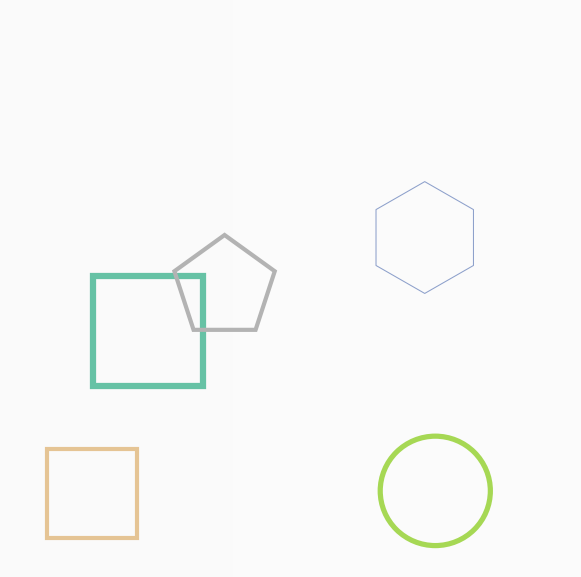[{"shape": "square", "thickness": 3, "radius": 0.47, "center": [0.255, 0.425]}, {"shape": "hexagon", "thickness": 0.5, "radius": 0.48, "center": [0.731, 0.588]}, {"shape": "circle", "thickness": 2.5, "radius": 0.47, "center": [0.749, 0.149]}, {"shape": "square", "thickness": 2, "radius": 0.39, "center": [0.158, 0.145]}, {"shape": "pentagon", "thickness": 2, "radius": 0.45, "center": [0.386, 0.501]}]